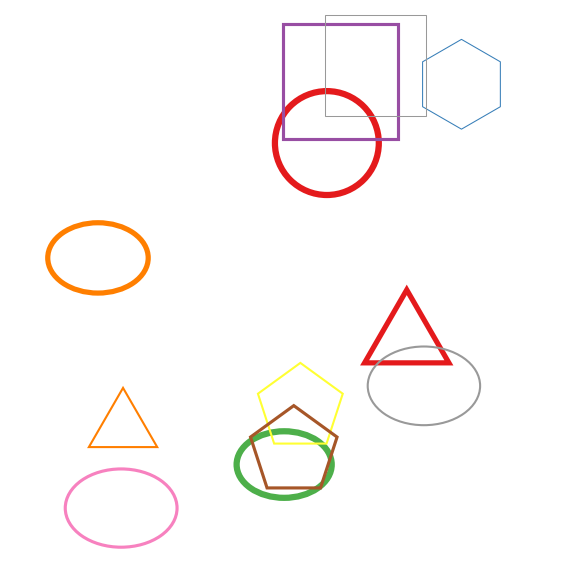[{"shape": "circle", "thickness": 3, "radius": 0.45, "center": [0.566, 0.751]}, {"shape": "triangle", "thickness": 2.5, "radius": 0.42, "center": [0.704, 0.413]}, {"shape": "hexagon", "thickness": 0.5, "radius": 0.39, "center": [0.799, 0.853]}, {"shape": "oval", "thickness": 3, "radius": 0.41, "center": [0.492, 0.195]}, {"shape": "square", "thickness": 1.5, "radius": 0.5, "center": [0.59, 0.858]}, {"shape": "oval", "thickness": 2.5, "radius": 0.43, "center": [0.17, 0.553]}, {"shape": "triangle", "thickness": 1, "radius": 0.34, "center": [0.213, 0.259]}, {"shape": "pentagon", "thickness": 1, "radius": 0.39, "center": [0.52, 0.294]}, {"shape": "pentagon", "thickness": 1.5, "radius": 0.39, "center": [0.509, 0.218]}, {"shape": "oval", "thickness": 1.5, "radius": 0.48, "center": [0.21, 0.119]}, {"shape": "square", "thickness": 0.5, "radius": 0.44, "center": [0.65, 0.886]}, {"shape": "oval", "thickness": 1, "radius": 0.49, "center": [0.734, 0.331]}]